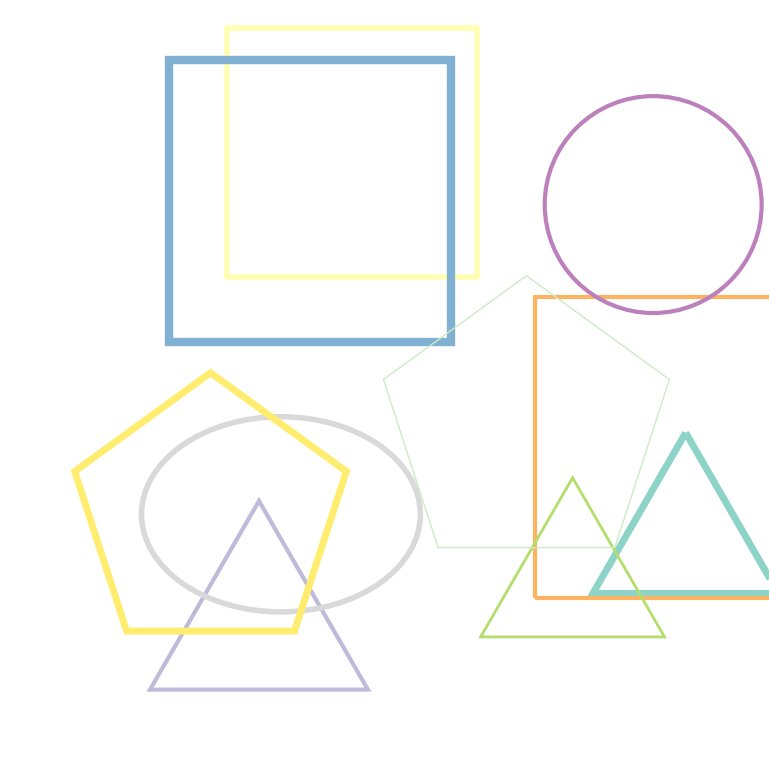[{"shape": "triangle", "thickness": 2.5, "radius": 0.7, "center": [0.89, 0.299]}, {"shape": "square", "thickness": 2, "radius": 0.81, "center": [0.457, 0.802]}, {"shape": "triangle", "thickness": 1.5, "radius": 0.82, "center": [0.336, 0.186]}, {"shape": "square", "thickness": 3, "radius": 0.92, "center": [0.403, 0.738]}, {"shape": "square", "thickness": 1.5, "radius": 0.98, "center": [0.89, 0.419]}, {"shape": "triangle", "thickness": 1, "radius": 0.69, "center": [0.744, 0.242]}, {"shape": "oval", "thickness": 2, "radius": 0.91, "center": [0.365, 0.332]}, {"shape": "circle", "thickness": 1.5, "radius": 0.7, "center": [0.848, 0.734]}, {"shape": "pentagon", "thickness": 0.5, "radius": 0.98, "center": [0.684, 0.447]}, {"shape": "pentagon", "thickness": 2.5, "radius": 0.93, "center": [0.273, 0.33]}]